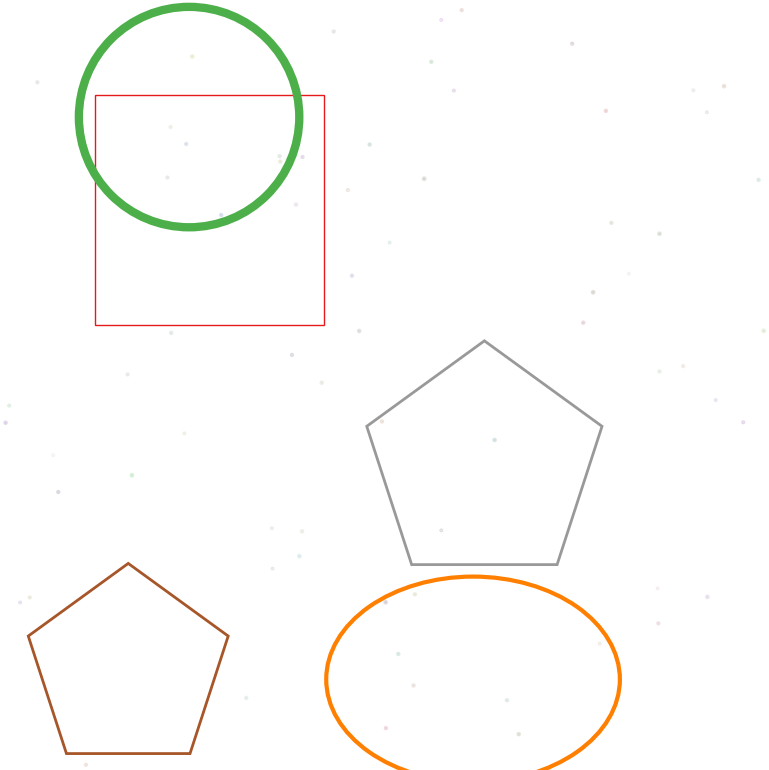[{"shape": "square", "thickness": 0.5, "radius": 0.74, "center": [0.272, 0.727]}, {"shape": "circle", "thickness": 3, "radius": 0.72, "center": [0.246, 0.848]}, {"shape": "oval", "thickness": 1.5, "radius": 0.95, "center": [0.614, 0.118]}, {"shape": "pentagon", "thickness": 1, "radius": 0.68, "center": [0.167, 0.132]}, {"shape": "pentagon", "thickness": 1, "radius": 0.8, "center": [0.629, 0.397]}]